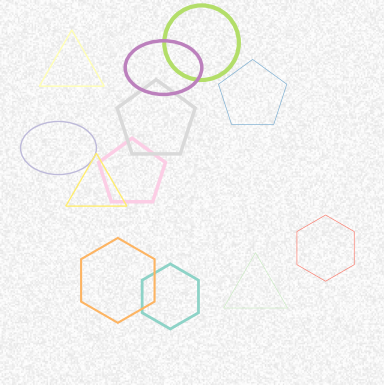[{"shape": "hexagon", "thickness": 2, "radius": 0.42, "center": [0.442, 0.23]}, {"shape": "triangle", "thickness": 1, "radius": 0.49, "center": [0.186, 0.825]}, {"shape": "oval", "thickness": 1, "radius": 0.49, "center": [0.152, 0.616]}, {"shape": "hexagon", "thickness": 0.5, "radius": 0.43, "center": [0.846, 0.356]}, {"shape": "pentagon", "thickness": 0.5, "radius": 0.47, "center": [0.656, 0.752]}, {"shape": "hexagon", "thickness": 1.5, "radius": 0.55, "center": [0.306, 0.272]}, {"shape": "circle", "thickness": 3, "radius": 0.48, "center": [0.524, 0.889]}, {"shape": "pentagon", "thickness": 2.5, "radius": 0.46, "center": [0.343, 0.55]}, {"shape": "pentagon", "thickness": 2.5, "radius": 0.53, "center": [0.406, 0.687]}, {"shape": "oval", "thickness": 2.5, "radius": 0.5, "center": [0.425, 0.824]}, {"shape": "triangle", "thickness": 0.5, "radius": 0.48, "center": [0.664, 0.248]}, {"shape": "triangle", "thickness": 1, "radius": 0.46, "center": [0.25, 0.51]}]